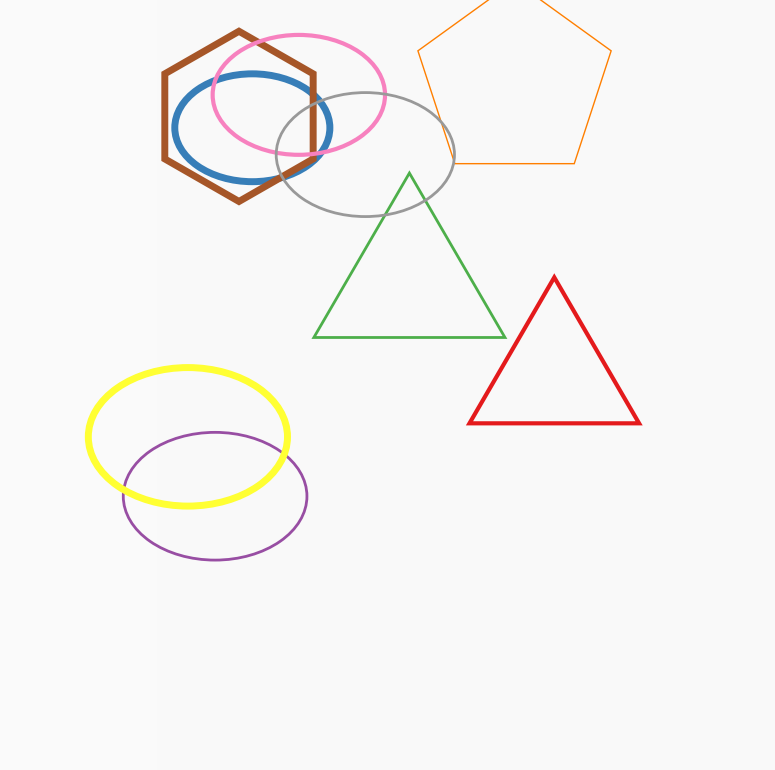[{"shape": "triangle", "thickness": 1.5, "radius": 0.63, "center": [0.715, 0.513]}, {"shape": "oval", "thickness": 2.5, "radius": 0.5, "center": [0.326, 0.834]}, {"shape": "triangle", "thickness": 1, "radius": 0.71, "center": [0.528, 0.633]}, {"shape": "oval", "thickness": 1, "radius": 0.59, "center": [0.278, 0.356]}, {"shape": "pentagon", "thickness": 0.5, "radius": 0.66, "center": [0.664, 0.893]}, {"shape": "oval", "thickness": 2.5, "radius": 0.64, "center": [0.242, 0.433]}, {"shape": "hexagon", "thickness": 2.5, "radius": 0.55, "center": [0.308, 0.849]}, {"shape": "oval", "thickness": 1.5, "radius": 0.56, "center": [0.386, 0.877]}, {"shape": "oval", "thickness": 1, "radius": 0.58, "center": [0.471, 0.799]}]